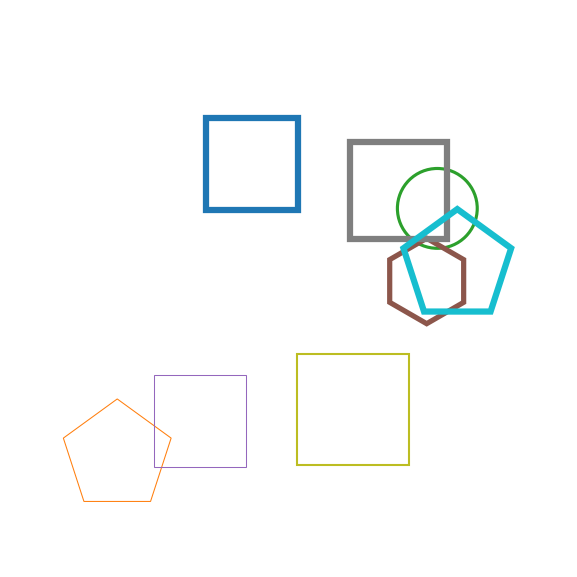[{"shape": "square", "thickness": 3, "radius": 0.4, "center": [0.437, 0.715]}, {"shape": "pentagon", "thickness": 0.5, "radius": 0.49, "center": [0.203, 0.21]}, {"shape": "circle", "thickness": 1.5, "radius": 0.35, "center": [0.757, 0.638]}, {"shape": "square", "thickness": 0.5, "radius": 0.4, "center": [0.346, 0.27]}, {"shape": "hexagon", "thickness": 2.5, "radius": 0.37, "center": [0.739, 0.513]}, {"shape": "square", "thickness": 3, "radius": 0.42, "center": [0.69, 0.67]}, {"shape": "square", "thickness": 1, "radius": 0.48, "center": [0.612, 0.29]}, {"shape": "pentagon", "thickness": 3, "radius": 0.49, "center": [0.792, 0.539]}]